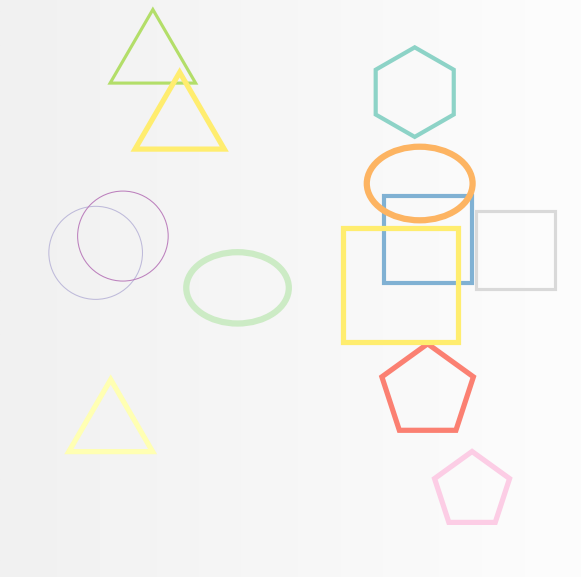[{"shape": "hexagon", "thickness": 2, "radius": 0.39, "center": [0.713, 0.84]}, {"shape": "triangle", "thickness": 2.5, "radius": 0.42, "center": [0.19, 0.259]}, {"shape": "circle", "thickness": 0.5, "radius": 0.4, "center": [0.165, 0.561]}, {"shape": "pentagon", "thickness": 2.5, "radius": 0.41, "center": [0.736, 0.321]}, {"shape": "square", "thickness": 2, "radius": 0.38, "center": [0.737, 0.584]}, {"shape": "oval", "thickness": 3, "radius": 0.46, "center": [0.722, 0.681]}, {"shape": "triangle", "thickness": 1.5, "radius": 0.42, "center": [0.263, 0.898]}, {"shape": "pentagon", "thickness": 2.5, "radius": 0.34, "center": [0.812, 0.149]}, {"shape": "square", "thickness": 1.5, "radius": 0.34, "center": [0.887, 0.567]}, {"shape": "circle", "thickness": 0.5, "radius": 0.39, "center": [0.211, 0.59]}, {"shape": "oval", "thickness": 3, "radius": 0.44, "center": [0.409, 0.501]}, {"shape": "triangle", "thickness": 2.5, "radius": 0.44, "center": [0.309, 0.785]}, {"shape": "square", "thickness": 2.5, "radius": 0.49, "center": [0.689, 0.506]}]